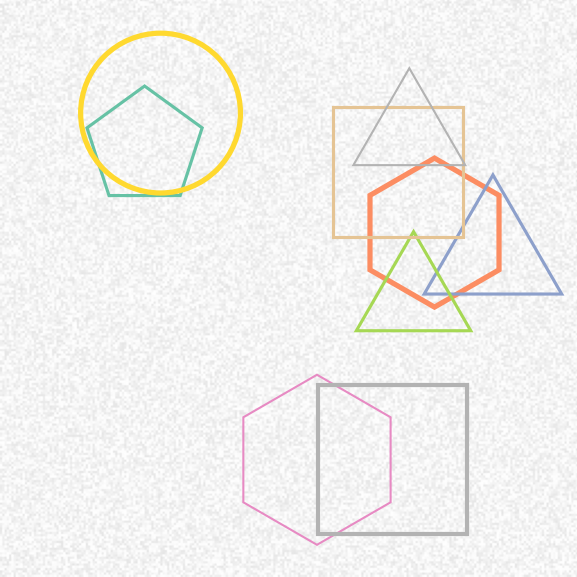[{"shape": "pentagon", "thickness": 1.5, "radius": 0.52, "center": [0.25, 0.745]}, {"shape": "hexagon", "thickness": 2.5, "radius": 0.64, "center": [0.752, 0.596]}, {"shape": "triangle", "thickness": 1.5, "radius": 0.69, "center": [0.854, 0.559]}, {"shape": "hexagon", "thickness": 1, "radius": 0.74, "center": [0.549, 0.203]}, {"shape": "triangle", "thickness": 1.5, "radius": 0.57, "center": [0.716, 0.484]}, {"shape": "circle", "thickness": 2.5, "radius": 0.69, "center": [0.278, 0.803]}, {"shape": "square", "thickness": 1.5, "radius": 0.56, "center": [0.69, 0.701]}, {"shape": "square", "thickness": 2, "radius": 0.64, "center": [0.679, 0.204]}, {"shape": "triangle", "thickness": 1, "radius": 0.56, "center": [0.709, 0.769]}]